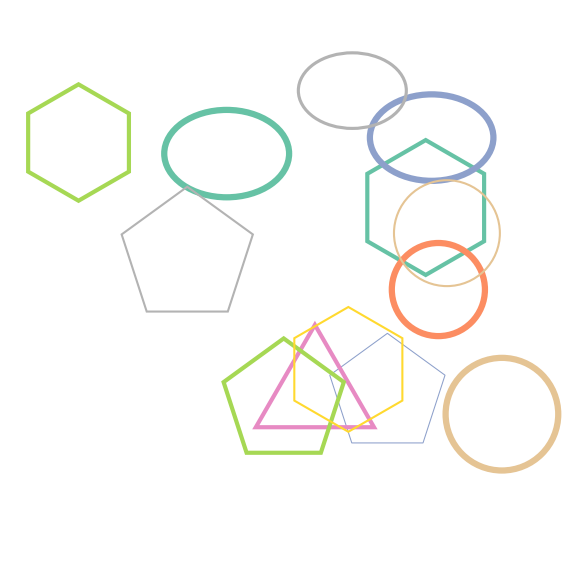[{"shape": "hexagon", "thickness": 2, "radius": 0.58, "center": [0.737, 0.64]}, {"shape": "oval", "thickness": 3, "radius": 0.54, "center": [0.393, 0.733]}, {"shape": "circle", "thickness": 3, "radius": 0.4, "center": [0.759, 0.498]}, {"shape": "oval", "thickness": 3, "radius": 0.53, "center": [0.747, 0.761]}, {"shape": "pentagon", "thickness": 0.5, "radius": 0.52, "center": [0.671, 0.317]}, {"shape": "triangle", "thickness": 2, "radius": 0.59, "center": [0.545, 0.318]}, {"shape": "pentagon", "thickness": 2, "radius": 0.55, "center": [0.491, 0.304]}, {"shape": "hexagon", "thickness": 2, "radius": 0.5, "center": [0.136, 0.752]}, {"shape": "hexagon", "thickness": 1, "radius": 0.54, "center": [0.603, 0.359]}, {"shape": "circle", "thickness": 3, "radius": 0.49, "center": [0.869, 0.282]}, {"shape": "circle", "thickness": 1, "radius": 0.46, "center": [0.774, 0.595]}, {"shape": "oval", "thickness": 1.5, "radius": 0.47, "center": [0.61, 0.842]}, {"shape": "pentagon", "thickness": 1, "radius": 0.6, "center": [0.324, 0.556]}]